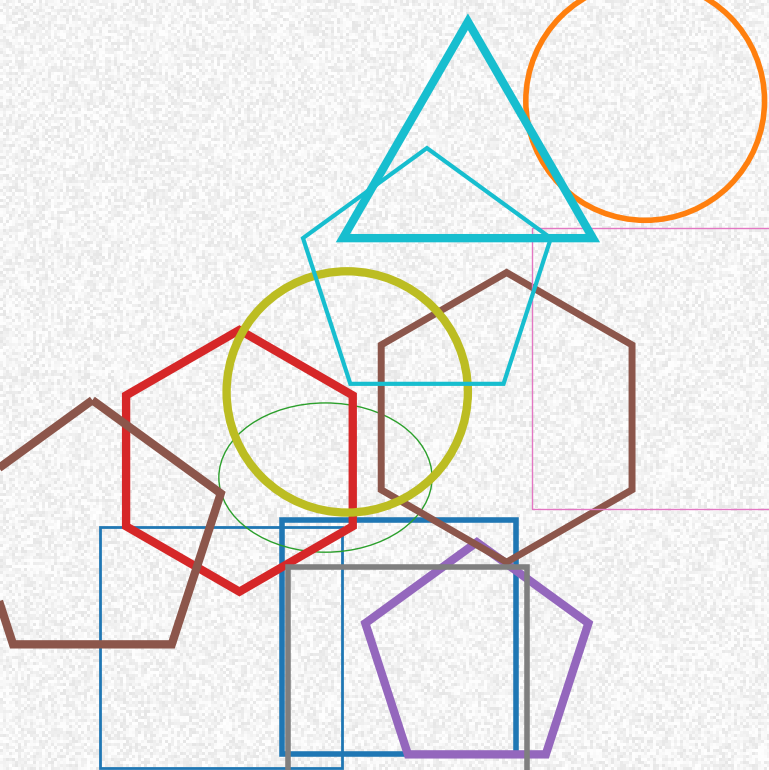[{"shape": "square", "thickness": 2, "radius": 0.76, "center": [0.518, 0.173]}, {"shape": "square", "thickness": 1, "radius": 0.78, "center": [0.287, 0.159]}, {"shape": "circle", "thickness": 2, "radius": 0.78, "center": [0.838, 0.869]}, {"shape": "oval", "thickness": 0.5, "radius": 0.69, "center": [0.423, 0.38]}, {"shape": "hexagon", "thickness": 3, "radius": 0.85, "center": [0.311, 0.402]}, {"shape": "pentagon", "thickness": 3, "radius": 0.76, "center": [0.619, 0.144]}, {"shape": "hexagon", "thickness": 2.5, "radius": 0.94, "center": [0.658, 0.458]}, {"shape": "pentagon", "thickness": 3, "radius": 0.88, "center": [0.12, 0.305]}, {"shape": "square", "thickness": 0.5, "radius": 0.91, "center": [0.873, 0.521]}, {"shape": "square", "thickness": 2, "radius": 0.78, "center": [0.529, 0.109]}, {"shape": "circle", "thickness": 3, "radius": 0.78, "center": [0.451, 0.491]}, {"shape": "triangle", "thickness": 3, "radius": 0.94, "center": [0.608, 0.784]}, {"shape": "pentagon", "thickness": 1.5, "radius": 0.85, "center": [0.554, 0.638]}]